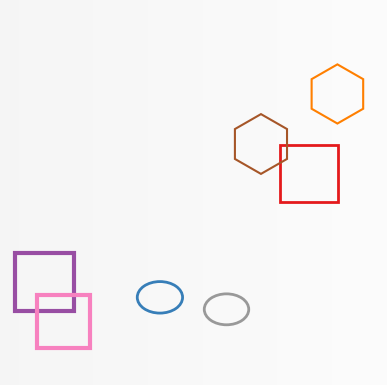[{"shape": "square", "thickness": 2, "radius": 0.37, "center": [0.798, 0.55]}, {"shape": "oval", "thickness": 2, "radius": 0.29, "center": [0.413, 0.228]}, {"shape": "square", "thickness": 3, "radius": 0.38, "center": [0.115, 0.268]}, {"shape": "hexagon", "thickness": 1.5, "radius": 0.38, "center": [0.871, 0.756]}, {"shape": "hexagon", "thickness": 1.5, "radius": 0.39, "center": [0.673, 0.626]}, {"shape": "square", "thickness": 3, "radius": 0.34, "center": [0.164, 0.166]}, {"shape": "oval", "thickness": 2, "radius": 0.29, "center": [0.585, 0.197]}]